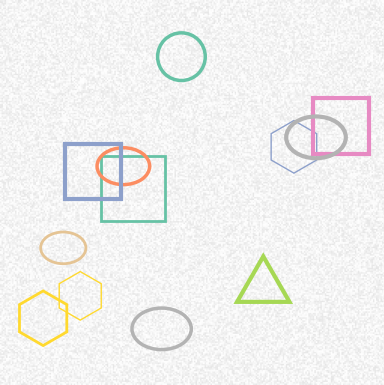[{"shape": "circle", "thickness": 2.5, "radius": 0.31, "center": [0.471, 0.853]}, {"shape": "square", "thickness": 2, "radius": 0.42, "center": [0.345, 0.51]}, {"shape": "oval", "thickness": 2.5, "radius": 0.34, "center": [0.32, 0.568]}, {"shape": "hexagon", "thickness": 1, "radius": 0.34, "center": [0.763, 0.619]}, {"shape": "square", "thickness": 3, "radius": 0.36, "center": [0.241, 0.554]}, {"shape": "square", "thickness": 3, "radius": 0.36, "center": [0.886, 0.672]}, {"shape": "triangle", "thickness": 3, "radius": 0.39, "center": [0.684, 0.255]}, {"shape": "hexagon", "thickness": 2, "radius": 0.35, "center": [0.112, 0.173]}, {"shape": "hexagon", "thickness": 1, "radius": 0.32, "center": [0.208, 0.232]}, {"shape": "oval", "thickness": 2, "radius": 0.29, "center": [0.164, 0.356]}, {"shape": "oval", "thickness": 2.5, "radius": 0.39, "center": [0.42, 0.146]}, {"shape": "oval", "thickness": 3, "radius": 0.39, "center": [0.821, 0.643]}]